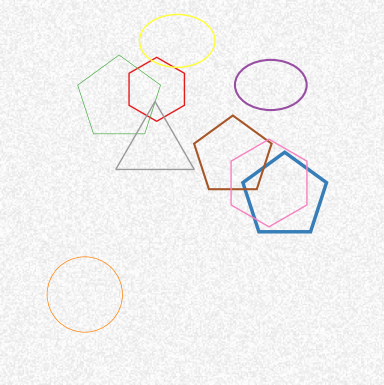[{"shape": "hexagon", "thickness": 1, "radius": 0.42, "center": [0.407, 0.768]}, {"shape": "pentagon", "thickness": 2.5, "radius": 0.57, "center": [0.74, 0.49]}, {"shape": "pentagon", "thickness": 0.5, "radius": 0.57, "center": [0.309, 0.744]}, {"shape": "oval", "thickness": 1.5, "radius": 0.47, "center": [0.703, 0.779]}, {"shape": "circle", "thickness": 0.5, "radius": 0.49, "center": [0.22, 0.235]}, {"shape": "oval", "thickness": 1, "radius": 0.49, "center": [0.46, 0.894]}, {"shape": "pentagon", "thickness": 1.5, "radius": 0.53, "center": [0.605, 0.594]}, {"shape": "hexagon", "thickness": 1, "radius": 0.57, "center": [0.699, 0.525]}, {"shape": "triangle", "thickness": 1, "radius": 0.59, "center": [0.403, 0.619]}]